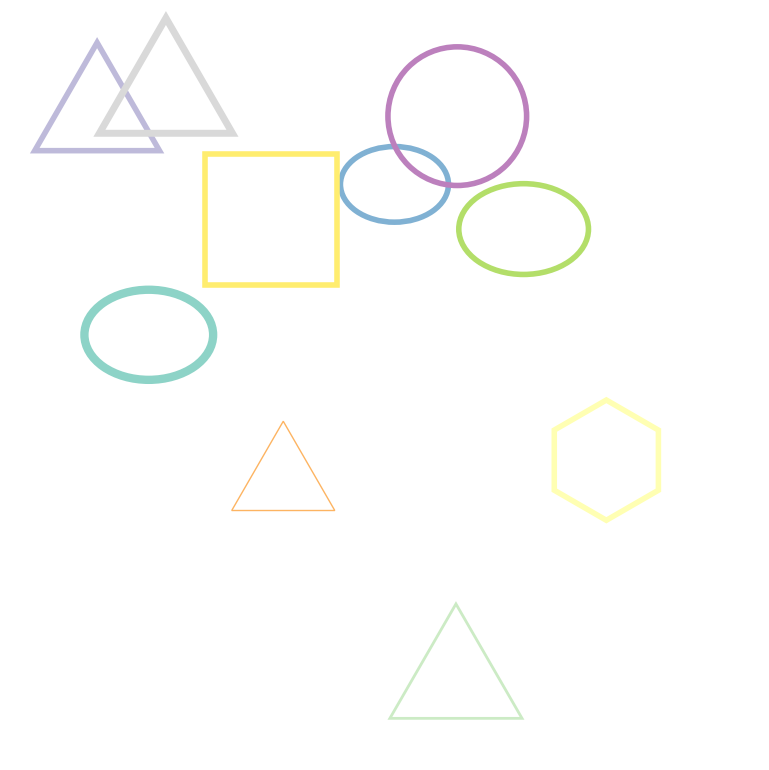[{"shape": "oval", "thickness": 3, "radius": 0.42, "center": [0.193, 0.565]}, {"shape": "hexagon", "thickness": 2, "radius": 0.39, "center": [0.787, 0.402]}, {"shape": "triangle", "thickness": 2, "radius": 0.47, "center": [0.126, 0.851]}, {"shape": "oval", "thickness": 2, "radius": 0.35, "center": [0.512, 0.761]}, {"shape": "triangle", "thickness": 0.5, "radius": 0.39, "center": [0.368, 0.376]}, {"shape": "oval", "thickness": 2, "radius": 0.42, "center": [0.68, 0.703]}, {"shape": "triangle", "thickness": 2.5, "radius": 0.5, "center": [0.215, 0.877]}, {"shape": "circle", "thickness": 2, "radius": 0.45, "center": [0.594, 0.849]}, {"shape": "triangle", "thickness": 1, "radius": 0.5, "center": [0.592, 0.117]}, {"shape": "square", "thickness": 2, "radius": 0.43, "center": [0.352, 0.715]}]